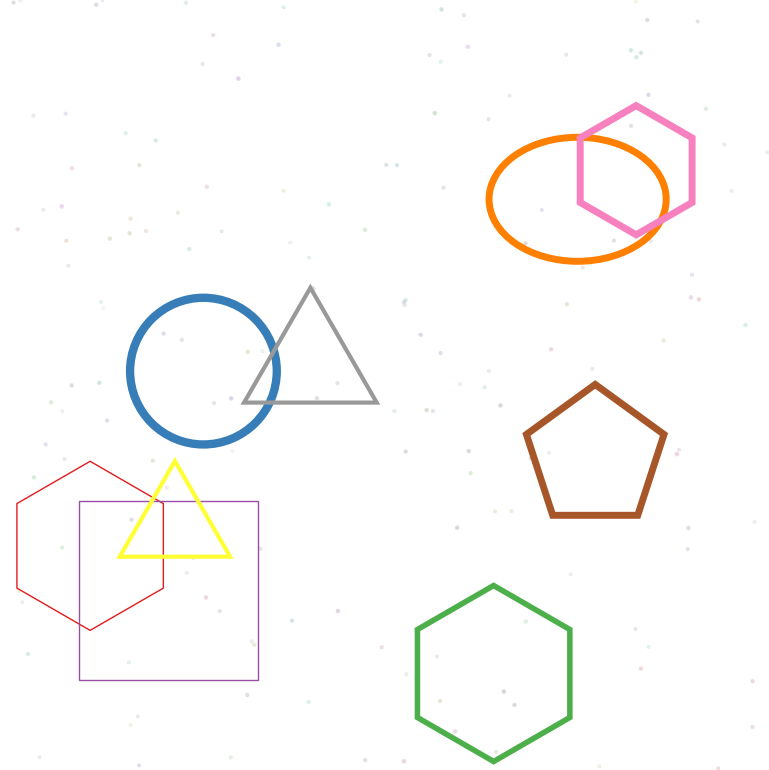[{"shape": "hexagon", "thickness": 0.5, "radius": 0.55, "center": [0.117, 0.291]}, {"shape": "circle", "thickness": 3, "radius": 0.48, "center": [0.264, 0.518]}, {"shape": "hexagon", "thickness": 2, "radius": 0.57, "center": [0.641, 0.125]}, {"shape": "square", "thickness": 0.5, "radius": 0.58, "center": [0.219, 0.233]}, {"shape": "oval", "thickness": 2.5, "radius": 0.58, "center": [0.75, 0.741]}, {"shape": "triangle", "thickness": 1.5, "radius": 0.41, "center": [0.227, 0.318]}, {"shape": "pentagon", "thickness": 2.5, "radius": 0.47, "center": [0.773, 0.407]}, {"shape": "hexagon", "thickness": 2.5, "radius": 0.42, "center": [0.826, 0.779]}, {"shape": "triangle", "thickness": 1.5, "radius": 0.5, "center": [0.403, 0.527]}]